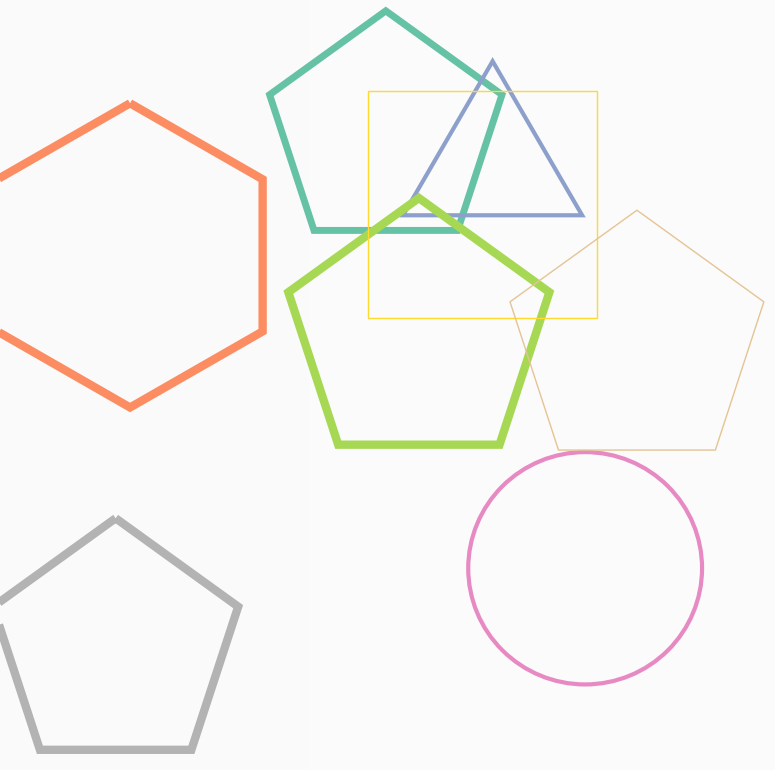[{"shape": "pentagon", "thickness": 2.5, "radius": 0.79, "center": [0.498, 0.828]}, {"shape": "hexagon", "thickness": 3, "radius": 0.99, "center": [0.168, 0.668]}, {"shape": "triangle", "thickness": 1.5, "radius": 0.67, "center": [0.636, 0.787]}, {"shape": "circle", "thickness": 1.5, "radius": 0.75, "center": [0.755, 0.262]}, {"shape": "pentagon", "thickness": 3, "radius": 0.89, "center": [0.54, 0.566]}, {"shape": "square", "thickness": 0.5, "radius": 0.74, "center": [0.623, 0.735]}, {"shape": "pentagon", "thickness": 0.5, "radius": 0.86, "center": [0.822, 0.555]}, {"shape": "pentagon", "thickness": 3, "radius": 0.83, "center": [0.149, 0.161]}]